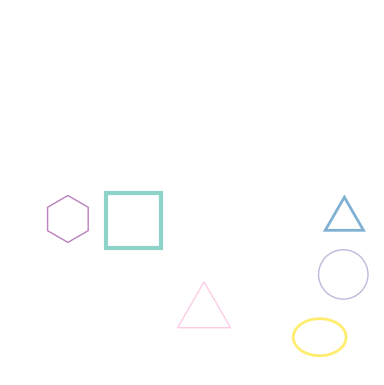[{"shape": "square", "thickness": 3, "radius": 0.36, "center": [0.347, 0.428]}, {"shape": "circle", "thickness": 1, "radius": 0.32, "center": [0.892, 0.287]}, {"shape": "triangle", "thickness": 2, "radius": 0.29, "center": [0.894, 0.43]}, {"shape": "triangle", "thickness": 1, "radius": 0.4, "center": [0.53, 0.188]}, {"shape": "hexagon", "thickness": 1, "radius": 0.3, "center": [0.176, 0.431]}, {"shape": "oval", "thickness": 2, "radius": 0.34, "center": [0.83, 0.124]}]